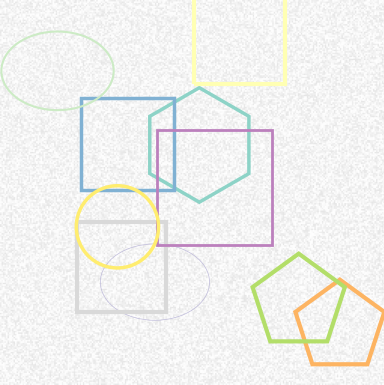[{"shape": "hexagon", "thickness": 2.5, "radius": 0.74, "center": [0.518, 0.624]}, {"shape": "square", "thickness": 3, "radius": 0.59, "center": [0.622, 0.9]}, {"shape": "oval", "thickness": 0.5, "radius": 0.71, "center": [0.402, 0.267]}, {"shape": "square", "thickness": 2.5, "radius": 0.6, "center": [0.331, 0.626]}, {"shape": "pentagon", "thickness": 3, "radius": 0.61, "center": [0.883, 0.152]}, {"shape": "pentagon", "thickness": 3, "radius": 0.63, "center": [0.776, 0.215]}, {"shape": "square", "thickness": 3, "radius": 0.58, "center": [0.316, 0.307]}, {"shape": "square", "thickness": 2, "radius": 0.75, "center": [0.557, 0.513]}, {"shape": "oval", "thickness": 1.5, "radius": 0.73, "center": [0.149, 0.816]}, {"shape": "circle", "thickness": 2.5, "radius": 0.53, "center": [0.305, 0.411]}]